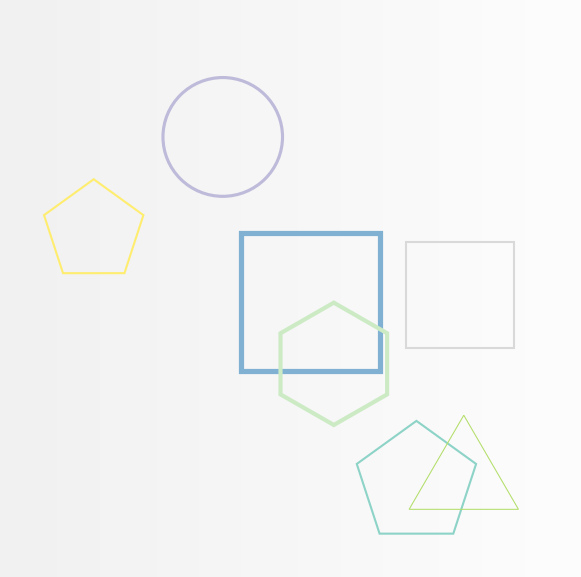[{"shape": "pentagon", "thickness": 1, "radius": 0.54, "center": [0.716, 0.162]}, {"shape": "circle", "thickness": 1.5, "radius": 0.51, "center": [0.383, 0.762]}, {"shape": "square", "thickness": 2.5, "radius": 0.6, "center": [0.534, 0.476]}, {"shape": "triangle", "thickness": 0.5, "radius": 0.54, "center": [0.798, 0.171]}, {"shape": "square", "thickness": 1, "radius": 0.46, "center": [0.791, 0.488]}, {"shape": "hexagon", "thickness": 2, "radius": 0.53, "center": [0.574, 0.369]}, {"shape": "pentagon", "thickness": 1, "radius": 0.45, "center": [0.161, 0.599]}]